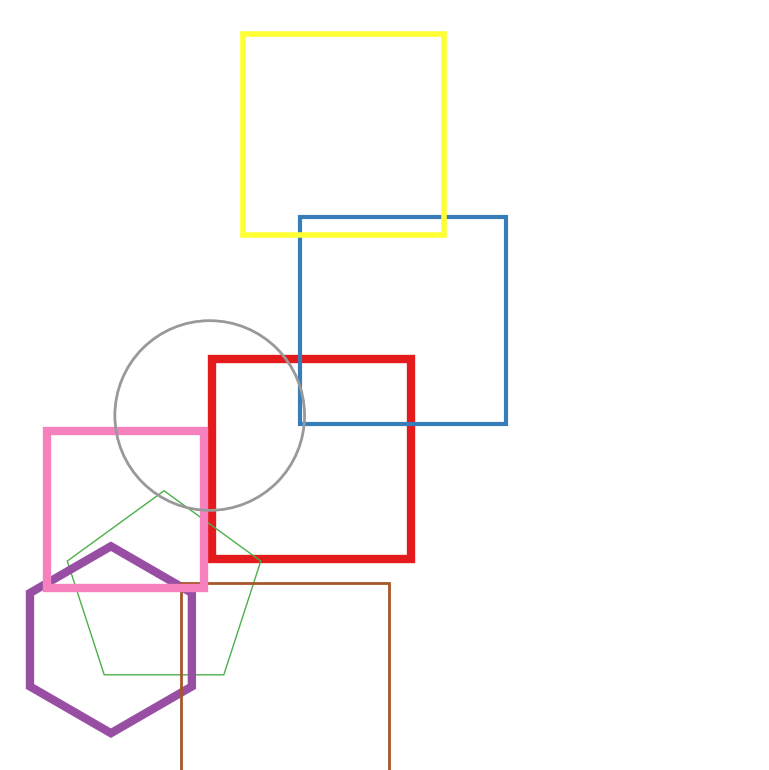[{"shape": "square", "thickness": 3, "radius": 0.65, "center": [0.405, 0.404]}, {"shape": "square", "thickness": 1.5, "radius": 0.67, "center": [0.523, 0.584]}, {"shape": "pentagon", "thickness": 0.5, "radius": 0.66, "center": [0.213, 0.231]}, {"shape": "hexagon", "thickness": 3, "radius": 0.61, "center": [0.144, 0.169]}, {"shape": "square", "thickness": 2, "radius": 0.65, "center": [0.446, 0.825]}, {"shape": "square", "thickness": 1, "radius": 0.68, "center": [0.37, 0.107]}, {"shape": "square", "thickness": 3, "radius": 0.51, "center": [0.163, 0.339]}, {"shape": "circle", "thickness": 1, "radius": 0.62, "center": [0.272, 0.46]}]